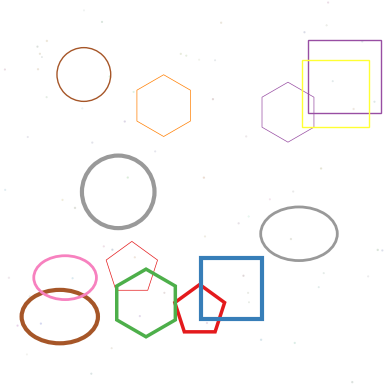[{"shape": "pentagon", "thickness": 2.5, "radius": 0.34, "center": [0.519, 0.193]}, {"shape": "pentagon", "thickness": 0.5, "radius": 0.35, "center": [0.342, 0.303]}, {"shape": "square", "thickness": 3, "radius": 0.4, "center": [0.601, 0.251]}, {"shape": "hexagon", "thickness": 2.5, "radius": 0.44, "center": [0.379, 0.213]}, {"shape": "square", "thickness": 1, "radius": 0.47, "center": [0.895, 0.801]}, {"shape": "hexagon", "thickness": 0.5, "radius": 0.39, "center": [0.748, 0.709]}, {"shape": "hexagon", "thickness": 0.5, "radius": 0.4, "center": [0.425, 0.726]}, {"shape": "square", "thickness": 1, "radius": 0.44, "center": [0.871, 0.757]}, {"shape": "circle", "thickness": 1, "radius": 0.35, "center": [0.218, 0.806]}, {"shape": "oval", "thickness": 3, "radius": 0.5, "center": [0.155, 0.178]}, {"shape": "oval", "thickness": 2, "radius": 0.41, "center": [0.169, 0.279]}, {"shape": "circle", "thickness": 3, "radius": 0.47, "center": [0.307, 0.502]}, {"shape": "oval", "thickness": 2, "radius": 0.5, "center": [0.777, 0.393]}]